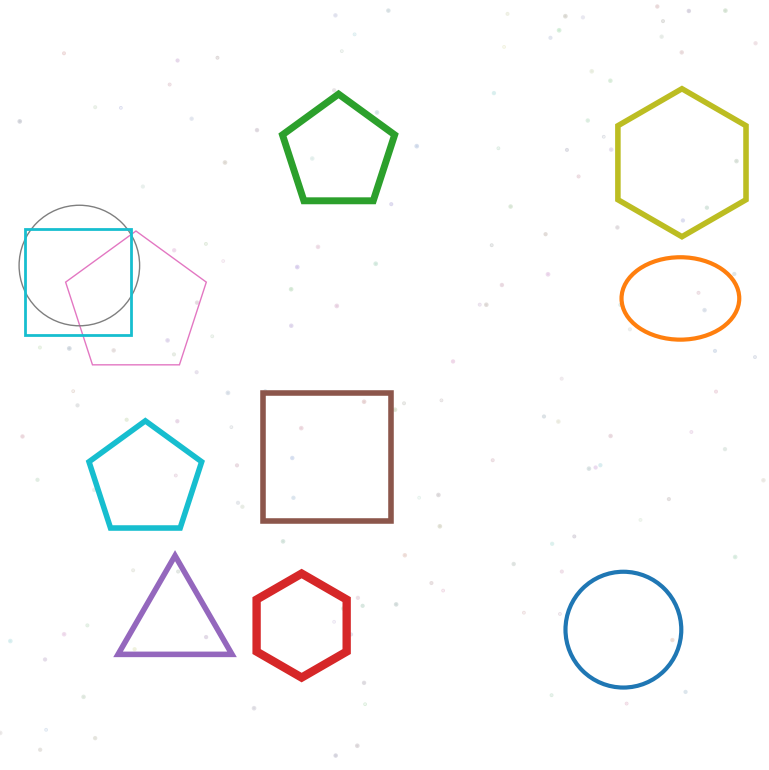[{"shape": "circle", "thickness": 1.5, "radius": 0.38, "center": [0.81, 0.182]}, {"shape": "oval", "thickness": 1.5, "radius": 0.38, "center": [0.884, 0.612]}, {"shape": "pentagon", "thickness": 2.5, "radius": 0.38, "center": [0.44, 0.801]}, {"shape": "hexagon", "thickness": 3, "radius": 0.34, "center": [0.392, 0.188]}, {"shape": "triangle", "thickness": 2, "radius": 0.43, "center": [0.227, 0.193]}, {"shape": "square", "thickness": 2, "radius": 0.42, "center": [0.424, 0.406]}, {"shape": "pentagon", "thickness": 0.5, "radius": 0.48, "center": [0.177, 0.604]}, {"shape": "circle", "thickness": 0.5, "radius": 0.39, "center": [0.103, 0.655]}, {"shape": "hexagon", "thickness": 2, "radius": 0.48, "center": [0.886, 0.789]}, {"shape": "pentagon", "thickness": 2, "radius": 0.38, "center": [0.189, 0.377]}, {"shape": "square", "thickness": 1, "radius": 0.34, "center": [0.102, 0.634]}]